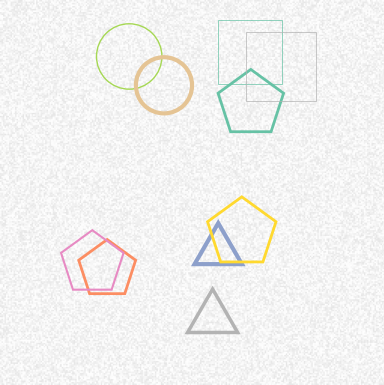[{"shape": "pentagon", "thickness": 2, "radius": 0.45, "center": [0.652, 0.73]}, {"shape": "square", "thickness": 0.5, "radius": 0.42, "center": [0.65, 0.865]}, {"shape": "pentagon", "thickness": 2, "radius": 0.39, "center": [0.278, 0.3]}, {"shape": "triangle", "thickness": 3, "radius": 0.36, "center": [0.567, 0.349]}, {"shape": "pentagon", "thickness": 1.5, "radius": 0.43, "center": [0.24, 0.317]}, {"shape": "circle", "thickness": 1, "radius": 0.42, "center": [0.336, 0.853]}, {"shape": "pentagon", "thickness": 2, "radius": 0.47, "center": [0.628, 0.395]}, {"shape": "circle", "thickness": 3, "radius": 0.36, "center": [0.426, 0.778]}, {"shape": "triangle", "thickness": 2.5, "radius": 0.38, "center": [0.552, 0.174]}, {"shape": "square", "thickness": 0.5, "radius": 0.45, "center": [0.73, 0.827]}]